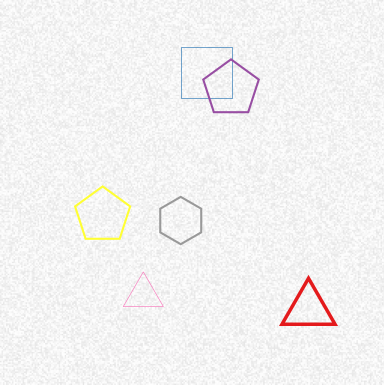[{"shape": "triangle", "thickness": 2.5, "radius": 0.4, "center": [0.801, 0.198]}, {"shape": "square", "thickness": 0.5, "radius": 0.33, "center": [0.537, 0.811]}, {"shape": "pentagon", "thickness": 1.5, "radius": 0.38, "center": [0.6, 0.77]}, {"shape": "pentagon", "thickness": 1.5, "radius": 0.38, "center": [0.267, 0.441]}, {"shape": "triangle", "thickness": 0.5, "radius": 0.3, "center": [0.372, 0.234]}, {"shape": "hexagon", "thickness": 1.5, "radius": 0.31, "center": [0.469, 0.427]}]